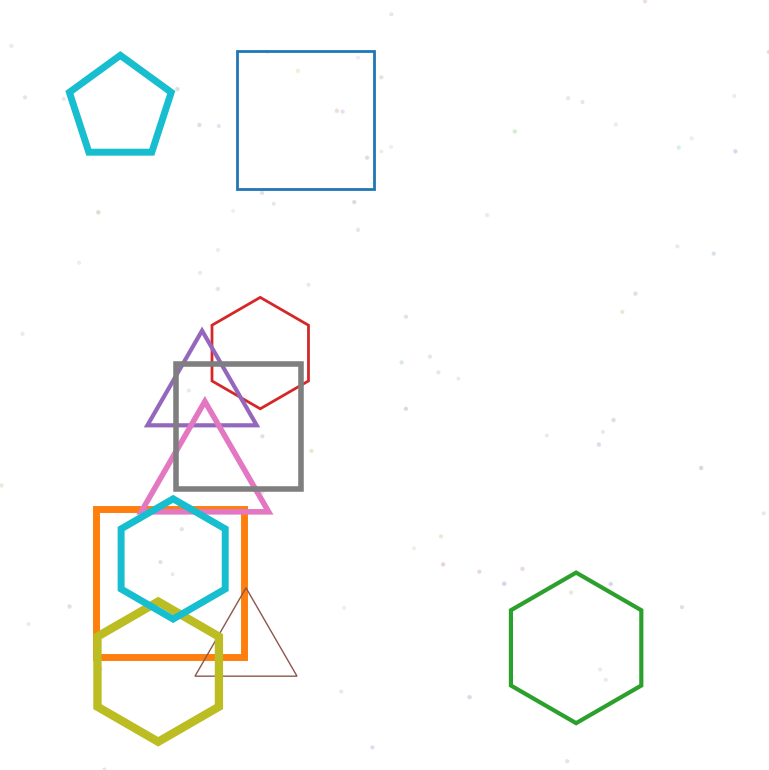[{"shape": "square", "thickness": 1, "radius": 0.44, "center": [0.397, 0.844]}, {"shape": "square", "thickness": 2.5, "radius": 0.48, "center": [0.221, 0.243]}, {"shape": "hexagon", "thickness": 1.5, "radius": 0.49, "center": [0.748, 0.159]}, {"shape": "hexagon", "thickness": 1, "radius": 0.36, "center": [0.338, 0.541]}, {"shape": "triangle", "thickness": 1.5, "radius": 0.41, "center": [0.262, 0.489]}, {"shape": "triangle", "thickness": 0.5, "radius": 0.38, "center": [0.319, 0.16]}, {"shape": "triangle", "thickness": 2, "radius": 0.48, "center": [0.266, 0.383]}, {"shape": "square", "thickness": 2, "radius": 0.4, "center": [0.31, 0.446]}, {"shape": "hexagon", "thickness": 3, "radius": 0.46, "center": [0.205, 0.128]}, {"shape": "hexagon", "thickness": 2.5, "radius": 0.39, "center": [0.225, 0.274]}, {"shape": "pentagon", "thickness": 2.5, "radius": 0.35, "center": [0.156, 0.859]}]